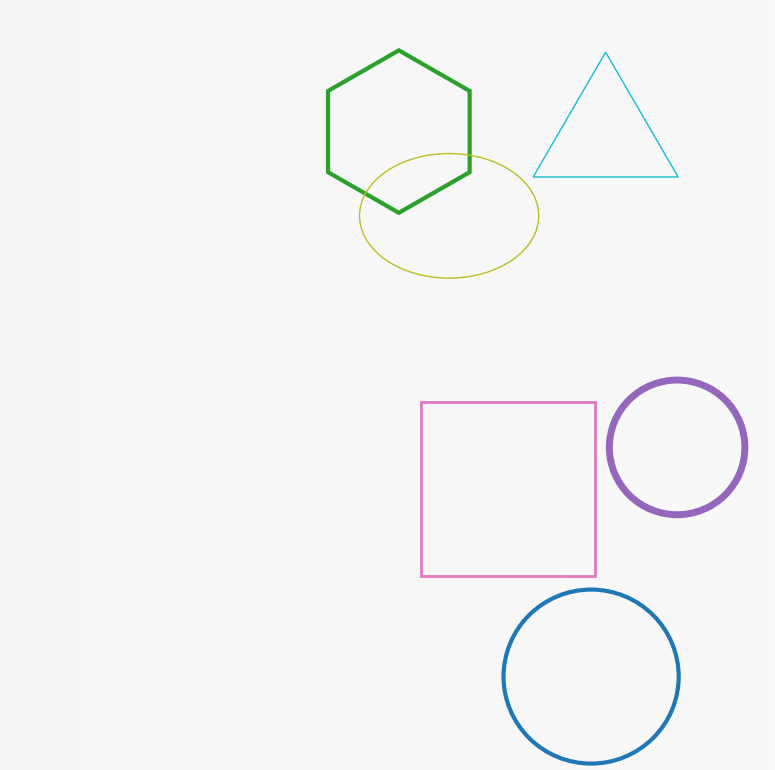[{"shape": "circle", "thickness": 1.5, "radius": 0.57, "center": [0.763, 0.121]}, {"shape": "hexagon", "thickness": 1.5, "radius": 0.53, "center": [0.515, 0.829]}, {"shape": "circle", "thickness": 2.5, "radius": 0.44, "center": [0.874, 0.419]}, {"shape": "square", "thickness": 1, "radius": 0.56, "center": [0.655, 0.365]}, {"shape": "oval", "thickness": 0.5, "radius": 0.58, "center": [0.58, 0.72]}, {"shape": "triangle", "thickness": 0.5, "radius": 0.54, "center": [0.781, 0.824]}]